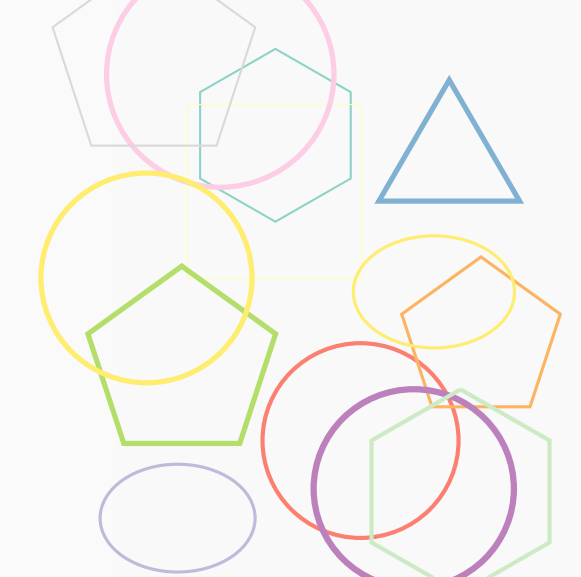[{"shape": "hexagon", "thickness": 1, "radius": 0.75, "center": [0.474, 0.765]}, {"shape": "square", "thickness": 0.5, "radius": 0.75, "center": [0.471, 0.668]}, {"shape": "oval", "thickness": 1.5, "radius": 0.67, "center": [0.306, 0.102]}, {"shape": "circle", "thickness": 2, "radius": 0.84, "center": [0.62, 0.236]}, {"shape": "triangle", "thickness": 2.5, "radius": 0.7, "center": [0.773, 0.721]}, {"shape": "pentagon", "thickness": 1.5, "radius": 0.72, "center": [0.828, 0.411]}, {"shape": "pentagon", "thickness": 2.5, "radius": 0.85, "center": [0.313, 0.369]}, {"shape": "circle", "thickness": 2.5, "radius": 0.98, "center": [0.379, 0.871]}, {"shape": "pentagon", "thickness": 1, "radius": 0.92, "center": [0.265, 0.895]}, {"shape": "circle", "thickness": 3, "radius": 0.86, "center": [0.712, 0.153]}, {"shape": "hexagon", "thickness": 2, "radius": 0.88, "center": [0.792, 0.148]}, {"shape": "oval", "thickness": 1.5, "radius": 0.69, "center": [0.747, 0.494]}, {"shape": "circle", "thickness": 2.5, "radius": 0.91, "center": [0.252, 0.518]}]